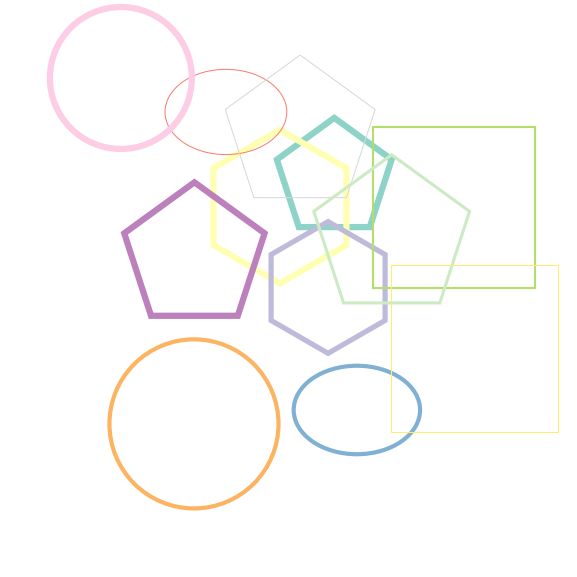[{"shape": "pentagon", "thickness": 3, "radius": 0.52, "center": [0.579, 0.69]}, {"shape": "hexagon", "thickness": 3, "radius": 0.67, "center": [0.485, 0.641]}, {"shape": "hexagon", "thickness": 2.5, "radius": 0.57, "center": [0.568, 0.501]}, {"shape": "oval", "thickness": 0.5, "radius": 0.53, "center": [0.391, 0.805]}, {"shape": "oval", "thickness": 2, "radius": 0.55, "center": [0.618, 0.289]}, {"shape": "circle", "thickness": 2, "radius": 0.73, "center": [0.336, 0.265]}, {"shape": "square", "thickness": 1, "radius": 0.7, "center": [0.786, 0.64]}, {"shape": "circle", "thickness": 3, "radius": 0.61, "center": [0.209, 0.864]}, {"shape": "pentagon", "thickness": 0.5, "radius": 0.68, "center": [0.52, 0.767]}, {"shape": "pentagon", "thickness": 3, "radius": 0.64, "center": [0.337, 0.556]}, {"shape": "pentagon", "thickness": 1.5, "radius": 0.71, "center": [0.678, 0.589]}, {"shape": "square", "thickness": 0.5, "radius": 0.72, "center": [0.822, 0.396]}]